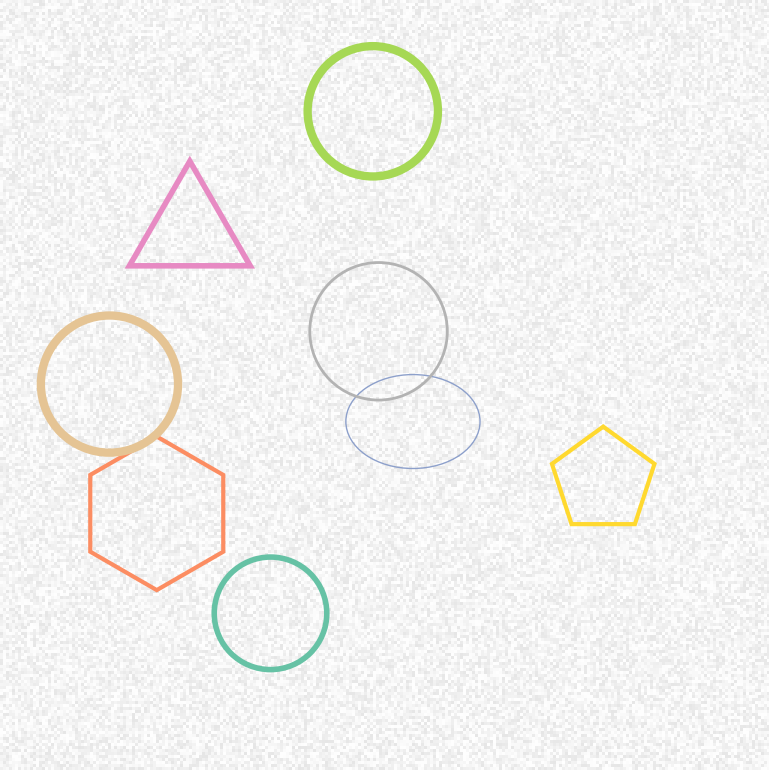[{"shape": "circle", "thickness": 2, "radius": 0.37, "center": [0.351, 0.203]}, {"shape": "hexagon", "thickness": 1.5, "radius": 0.5, "center": [0.204, 0.333]}, {"shape": "oval", "thickness": 0.5, "radius": 0.44, "center": [0.536, 0.453]}, {"shape": "triangle", "thickness": 2, "radius": 0.45, "center": [0.247, 0.7]}, {"shape": "circle", "thickness": 3, "radius": 0.42, "center": [0.484, 0.855]}, {"shape": "pentagon", "thickness": 1.5, "radius": 0.35, "center": [0.783, 0.376]}, {"shape": "circle", "thickness": 3, "radius": 0.45, "center": [0.142, 0.501]}, {"shape": "circle", "thickness": 1, "radius": 0.45, "center": [0.492, 0.57]}]